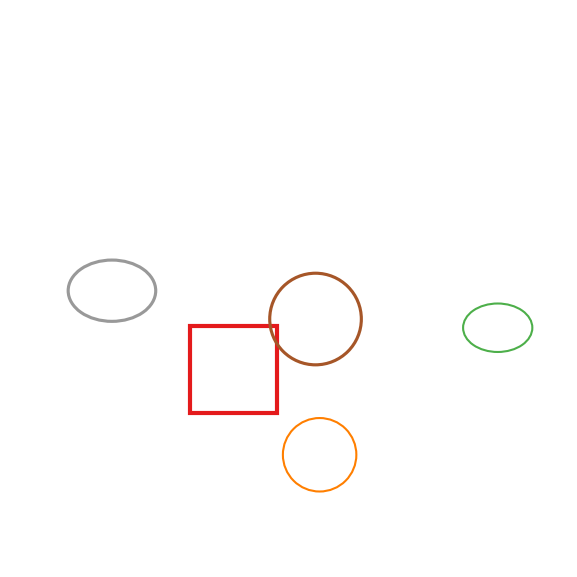[{"shape": "square", "thickness": 2, "radius": 0.38, "center": [0.405, 0.359]}, {"shape": "oval", "thickness": 1, "radius": 0.3, "center": [0.862, 0.432]}, {"shape": "circle", "thickness": 1, "radius": 0.32, "center": [0.553, 0.212]}, {"shape": "circle", "thickness": 1.5, "radius": 0.4, "center": [0.546, 0.447]}, {"shape": "oval", "thickness": 1.5, "radius": 0.38, "center": [0.194, 0.496]}]